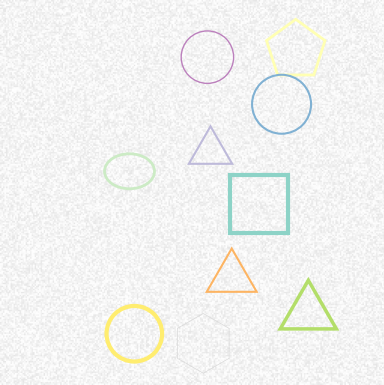[{"shape": "square", "thickness": 3, "radius": 0.38, "center": [0.673, 0.47]}, {"shape": "pentagon", "thickness": 2, "radius": 0.4, "center": [0.768, 0.87]}, {"shape": "triangle", "thickness": 1.5, "radius": 0.32, "center": [0.547, 0.607]}, {"shape": "circle", "thickness": 1.5, "radius": 0.38, "center": [0.731, 0.729]}, {"shape": "triangle", "thickness": 1.5, "radius": 0.37, "center": [0.602, 0.28]}, {"shape": "triangle", "thickness": 2.5, "radius": 0.42, "center": [0.801, 0.188]}, {"shape": "hexagon", "thickness": 0.5, "radius": 0.39, "center": [0.528, 0.108]}, {"shape": "circle", "thickness": 1, "radius": 0.34, "center": [0.539, 0.852]}, {"shape": "oval", "thickness": 2, "radius": 0.32, "center": [0.336, 0.555]}, {"shape": "circle", "thickness": 3, "radius": 0.36, "center": [0.349, 0.133]}]